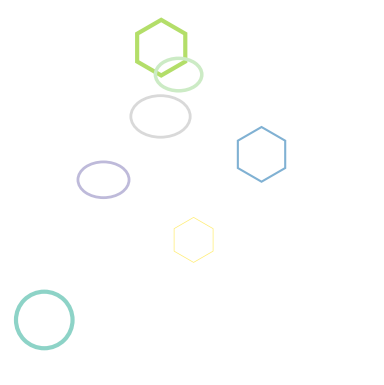[{"shape": "circle", "thickness": 3, "radius": 0.37, "center": [0.115, 0.169]}, {"shape": "oval", "thickness": 2, "radius": 0.33, "center": [0.269, 0.533]}, {"shape": "hexagon", "thickness": 1.5, "radius": 0.36, "center": [0.679, 0.599]}, {"shape": "hexagon", "thickness": 3, "radius": 0.36, "center": [0.419, 0.876]}, {"shape": "oval", "thickness": 2, "radius": 0.39, "center": [0.417, 0.698]}, {"shape": "oval", "thickness": 2.5, "radius": 0.3, "center": [0.464, 0.806]}, {"shape": "hexagon", "thickness": 0.5, "radius": 0.29, "center": [0.503, 0.377]}]